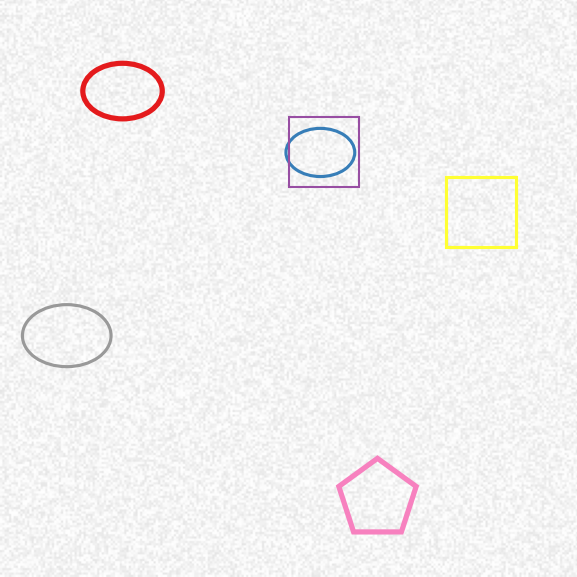[{"shape": "oval", "thickness": 2.5, "radius": 0.34, "center": [0.212, 0.841]}, {"shape": "oval", "thickness": 1.5, "radius": 0.3, "center": [0.555, 0.735]}, {"shape": "square", "thickness": 1, "radius": 0.3, "center": [0.561, 0.736]}, {"shape": "square", "thickness": 1.5, "radius": 0.31, "center": [0.833, 0.632]}, {"shape": "pentagon", "thickness": 2.5, "radius": 0.35, "center": [0.654, 0.135]}, {"shape": "oval", "thickness": 1.5, "radius": 0.38, "center": [0.116, 0.418]}]